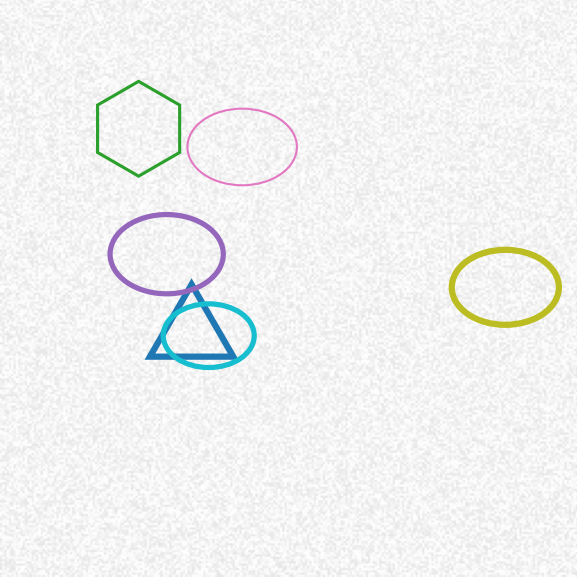[{"shape": "triangle", "thickness": 3, "radius": 0.42, "center": [0.332, 0.423]}, {"shape": "hexagon", "thickness": 1.5, "radius": 0.41, "center": [0.24, 0.776]}, {"shape": "oval", "thickness": 2.5, "radius": 0.49, "center": [0.289, 0.559]}, {"shape": "oval", "thickness": 1, "radius": 0.47, "center": [0.419, 0.745]}, {"shape": "oval", "thickness": 3, "radius": 0.46, "center": [0.875, 0.502]}, {"shape": "oval", "thickness": 2.5, "radius": 0.39, "center": [0.361, 0.418]}]